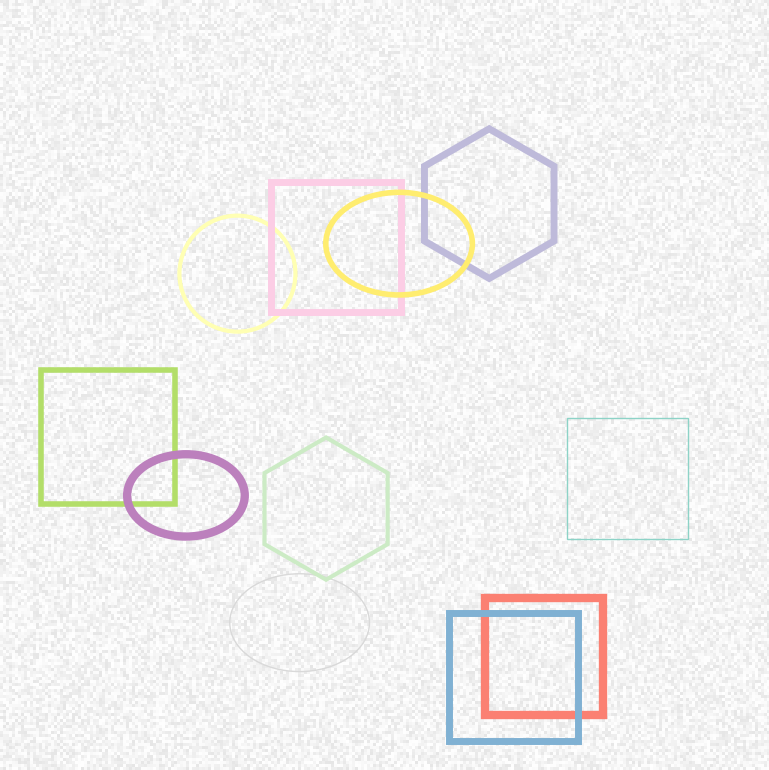[{"shape": "square", "thickness": 0.5, "radius": 0.39, "center": [0.815, 0.378]}, {"shape": "circle", "thickness": 1.5, "radius": 0.38, "center": [0.308, 0.645]}, {"shape": "hexagon", "thickness": 2.5, "radius": 0.49, "center": [0.635, 0.736]}, {"shape": "square", "thickness": 3, "radius": 0.38, "center": [0.706, 0.147]}, {"shape": "square", "thickness": 2.5, "radius": 0.42, "center": [0.667, 0.121]}, {"shape": "square", "thickness": 2, "radius": 0.43, "center": [0.141, 0.432]}, {"shape": "square", "thickness": 2.5, "radius": 0.42, "center": [0.437, 0.679]}, {"shape": "oval", "thickness": 0.5, "radius": 0.45, "center": [0.389, 0.191]}, {"shape": "oval", "thickness": 3, "radius": 0.38, "center": [0.242, 0.357]}, {"shape": "hexagon", "thickness": 1.5, "radius": 0.46, "center": [0.423, 0.339]}, {"shape": "oval", "thickness": 2, "radius": 0.48, "center": [0.518, 0.684]}]